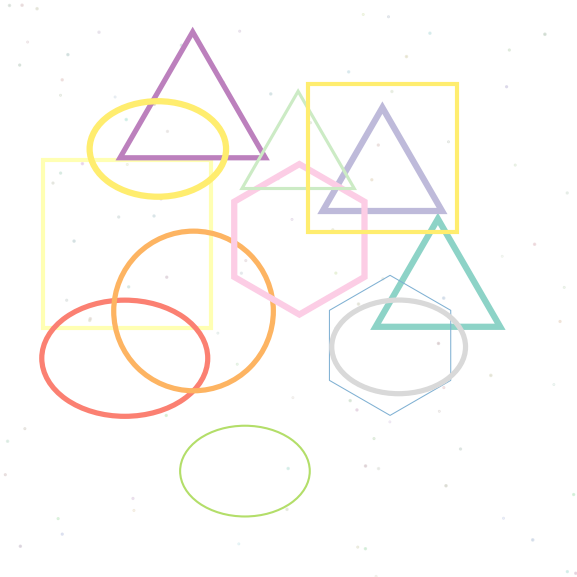[{"shape": "triangle", "thickness": 3, "radius": 0.62, "center": [0.758, 0.496]}, {"shape": "square", "thickness": 2, "radius": 0.73, "center": [0.22, 0.577]}, {"shape": "triangle", "thickness": 3, "radius": 0.6, "center": [0.662, 0.693]}, {"shape": "oval", "thickness": 2.5, "radius": 0.72, "center": [0.216, 0.379]}, {"shape": "hexagon", "thickness": 0.5, "radius": 0.61, "center": [0.675, 0.401]}, {"shape": "circle", "thickness": 2.5, "radius": 0.69, "center": [0.335, 0.461]}, {"shape": "oval", "thickness": 1, "radius": 0.56, "center": [0.424, 0.183]}, {"shape": "hexagon", "thickness": 3, "radius": 0.65, "center": [0.518, 0.585]}, {"shape": "oval", "thickness": 2.5, "radius": 0.58, "center": [0.69, 0.398]}, {"shape": "triangle", "thickness": 2.5, "radius": 0.73, "center": [0.334, 0.799]}, {"shape": "triangle", "thickness": 1.5, "radius": 0.56, "center": [0.516, 0.729]}, {"shape": "oval", "thickness": 3, "radius": 0.59, "center": [0.273, 0.741]}, {"shape": "square", "thickness": 2, "radius": 0.64, "center": [0.662, 0.725]}]